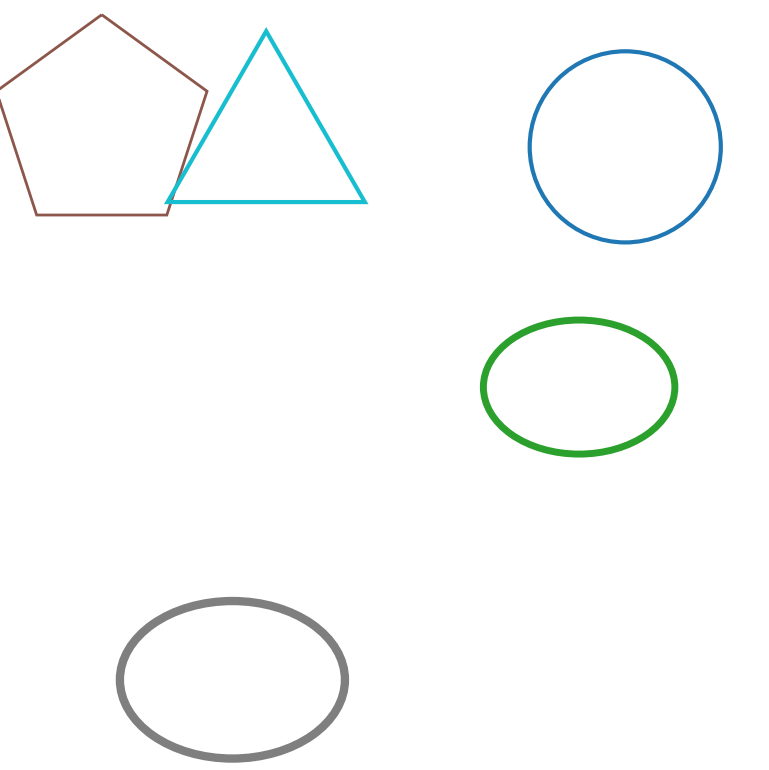[{"shape": "circle", "thickness": 1.5, "radius": 0.62, "center": [0.812, 0.809]}, {"shape": "oval", "thickness": 2.5, "radius": 0.62, "center": [0.752, 0.497]}, {"shape": "pentagon", "thickness": 1, "radius": 0.72, "center": [0.132, 0.837]}, {"shape": "oval", "thickness": 3, "radius": 0.73, "center": [0.302, 0.117]}, {"shape": "triangle", "thickness": 1.5, "radius": 0.74, "center": [0.346, 0.812]}]